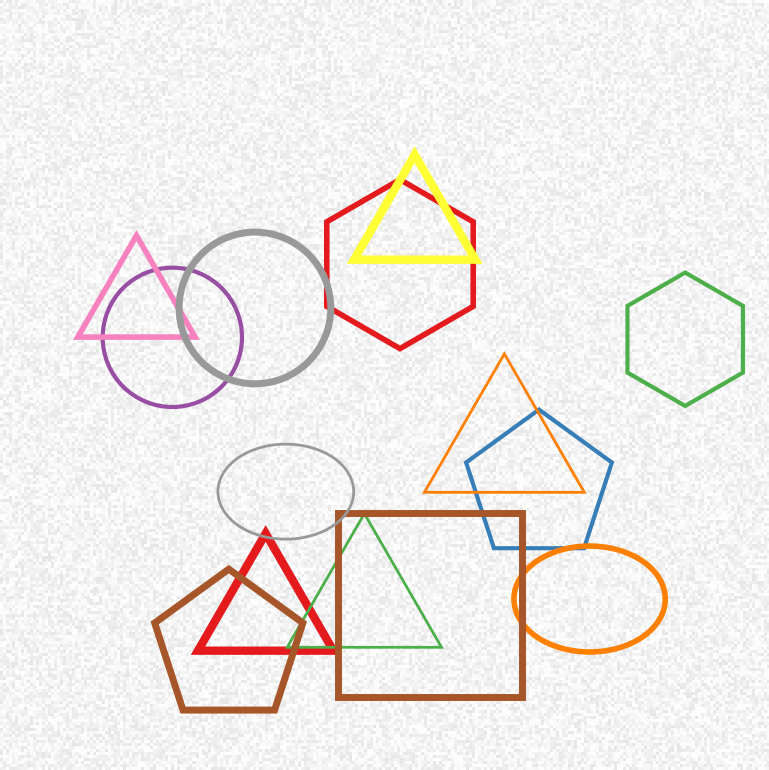[{"shape": "triangle", "thickness": 3, "radius": 0.51, "center": [0.345, 0.206]}, {"shape": "hexagon", "thickness": 2, "radius": 0.55, "center": [0.519, 0.657]}, {"shape": "pentagon", "thickness": 1.5, "radius": 0.5, "center": [0.7, 0.369]}, {"shape": "triangle", "thickness": 1, "radius": 0.58, "center": [0.473, 0.217]}, {"shape": "hexagon", "thickness": 1.5, "radius": 0.43, "center": [0.89, 0.559]}, {"shape": "circle", "thickness": 1.5, "radius": 0.45, "center": [0.224, 0.562]}, {"shape": "oval", "thickness": 2, "radius": 0.49, "center": [0.766, 0.222]}, {"shape": "triangle", "thickness": 1, "radius": 0.6, "center": [0.655, 0.421]}, {"shape": "triangle", "thickness": 3, "radius": 0.45, "center": [0.539, 0.708]}, {"shape": "square", "thickness": 2.5, "radius": 0.6, "center": [0.558, 0.214]}, {"shape": "pentagon", "thickness": 2.5, "radius": 0.51, "center": [0.297, 0.16]}, {"shape": "triangle", "thickness": 2, "radius": 0.44, "center": [0.177, 0.606]}, {"shape": "oval", "thickness": 1, "radius": 0.44, "center": [0.371, 0.362]}, {"shape": "circle", "thickness": 2.5, "radius": 0.49, "center": [0.331, 0.6]}]